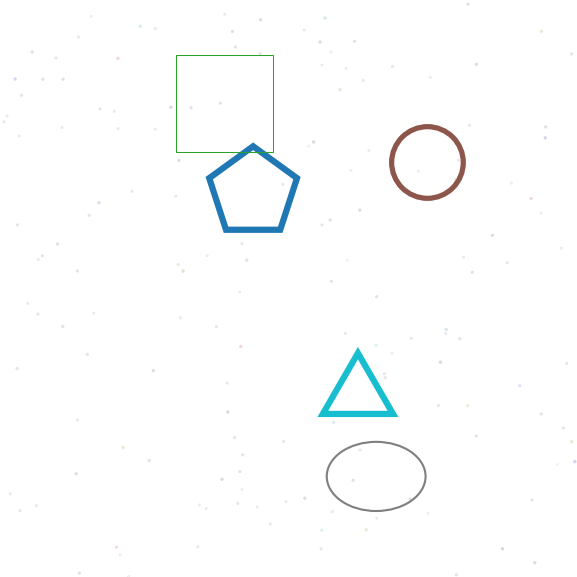[{"shape": "pentagon", "thickness": 3, "radius": 0.4, "center": [0.438, 0.666]}, {"shape": "square", "thickness": 0.5, "radius": 0.42, "center": [0.389, 0.82]}, {"shape": "circle", "thickness": 2.5, "radius": 0.31, "center": [0.74, 0.718]}, {"shape": "oval", "thickness": 1, "radius": 0.43, "center": [0.651, 0.174]}, {"shape": "triangle", "thickness": 3, "radius": 0.35, "center": [0.62, 0.317]}]